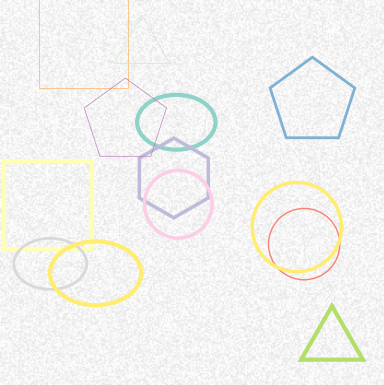[{"shape": "oval", "thickness": 3, "radius": 0.51, "center": [0.458, 0.683]}, {"shape": "square", "thickness": 3, "radius": 0.58, "center": [0.125, 0.467]}, {"shape": "hexagon", "thickness": 2.5, "radius": 0.52, "center": [0.452, 0.538]}, {"shape": "circle", "thickness": 1, "radius": 0.46, "center": [0.79, 0.366]}, {"shape": "pentagon", "thickness": 2, "radius": 0.58, "center": [0.812, 0.736]}, {"shape": "square", "thickness": 0.5, "radius": 0.58, "center": [0.217, 0.886]}, {"shape": "triangle", "thickness": 3, "radius": 0.46, "center": [0.862, 0.112]}, {"shape": "circle", "thickness": 2.5, "radius": 0.44, "center": [0.463, 0.47]}, {"shape": "oval", "thickness": 2, "radius": 0.47, "center": [0.131, 0.315]}, {"shape": "pentagon", "thickness": 0.5, "radius": 0.56, "center": [0.326, 0.685]}, {"shape": "triangle", "thickness": 0.5, "radius": 0.42, "center": [0.369, 0.877]}, {"shape": "oval", "thickness": 3, "radius": 0.59, "center": [0.248, 0.29]}, {"shape": "circle", "thickness": 2.5, "radius": 0.58, "center": [0.771, 0.41]}]